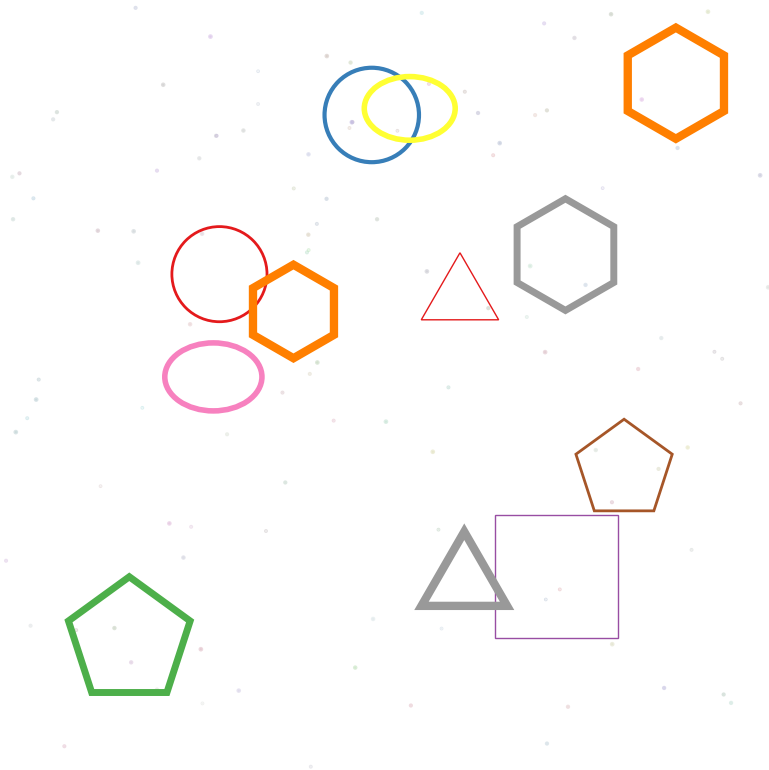[{"shape": "triangle", "thickness": 0.5, "radius": 0.29, "center": [0.597, 0.614]}, {"shape": "circle", "thickness": 1, "radius": 0.31, "center": [0.285, 0.644]}, {"shape": "circle", "thickness": 1.5, "radius": 0.31, "center": [0.483, 0.851]}, {"shape": "pentagon", "thickness": 2.5, "radius": 0.42, "center": [0.168, 0.168]}, {"shape": "square", "thickness": 0.5, "radius": 0.4, "center": [0.722, 0.251]}, {"shape": "hexagon", "thickness": 3, "radius": 0.3, "center": [0.381, 0.595]}, {"shape": "hexagon", "thickness": 3, "radius": 0.36, "center": [0.878, 0.892]}, {"shape": "oval", "thickness": 2, "radius": 0.3, "center": [0.532, 0.859]}, {"shape": "pentagon", "thickness": 1, "radius": 0.33, "center": [0.81, 0.39]}, {"shape": "oval", "thickness": 2, "radius": 0.32, "center": [0.277, 0.511]}, {"shape": "triangle", "thickness": 3, "radius": 0.32, "center": [0.603, 0.245]}, {"shape": "hexagon", "thickness": 2.5, "radius": 0.36, "center": [0.734, 0.669]}]